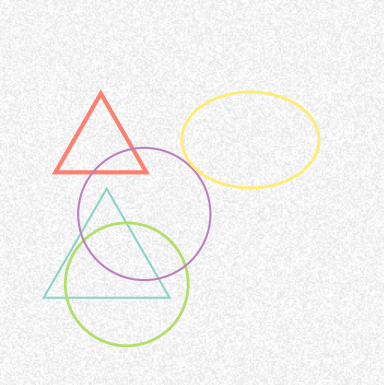[{"shape": "triangle", "thickness": 1.5, "radius": 0.94, "center": [0.277, 0.321]}, {"shape": "triangle", "thickness": 3, "radius": 0.68, "center": [0.262, 0.621]}, {"shape": "circle", "thickness": 2, "radius": 0.8, "center": [0.329, 0.261]}, {"shape": "circle", "thickness": 1.5, "radius": 0.86, "center": [0.375, 0.444]}, {"shape": "oval", "thickness": 2, "radius": 0.89, "center": [0.65, 0.637]}]